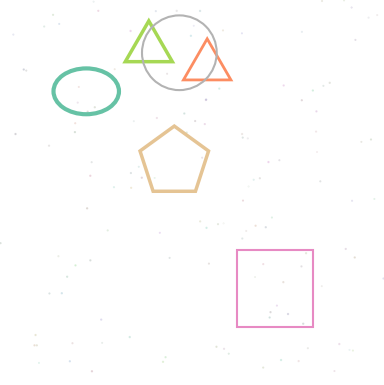[{"shape": "oval", "thickness": 3, "radius": 0.43, "center": [0.224, 0.763]}, {"shape": "triangle", "thickness": 2, "radius": 0.36, "center": [0.538, 0.828]}, {"shape": "square", "thickness": 1.5, "radius": 0.5, "center": [0.715, 0.251]}, {"shape": "triangle", "thickness": 2.5, "radius": 0.35, "center": [0.387, 0.875]}, {"shape": "pentagon", "thickness": 2.5, "radius": 0.47, "center": [0.453, 0.579]}, {"shape": "circle", "thickness": 1.5, "radius": 0.49, "center": [0.466, 0.863]}]